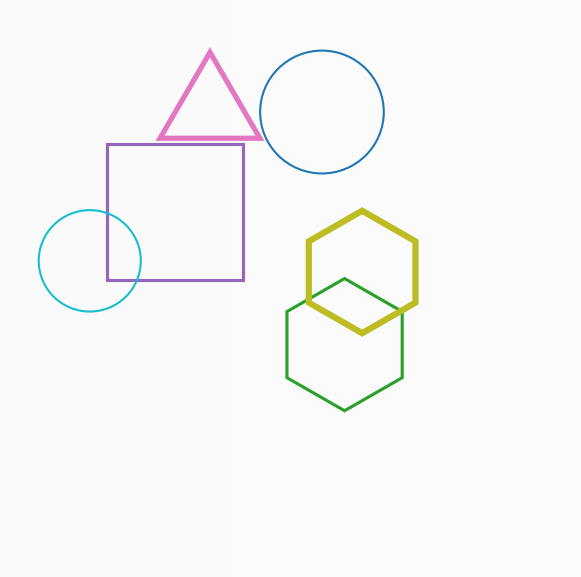[{"shape": "circle", "thickness": 1, "radius": 0.53, "center": [0.554, 0.805]}, {"shape": "hexagon", "thickness": 1.5, "radius": 0.57, "center": [0.593, 0.402]}, {"shape": "square", "thickness": 1.5, "radius": 0.59, "center": [0.301, 0.632]}, {"shape": "triangle", "thickness": 2.5, "radius": 0.5, "center": [0.361, 0.809]}, {"shape": "hexagon", "thickness": 3, "radius": 0.53, "center": [0.623, 0.528]}, {"shape": "circle", "thickness": 1, "radius": 0.44, "center": [0.154, 0.547]}]